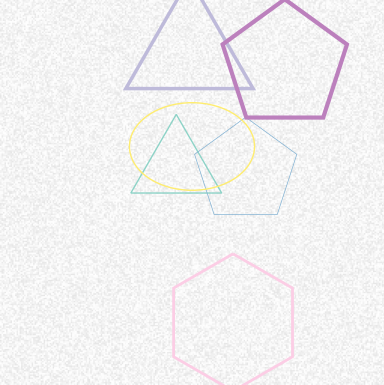[{"shape": "triangle", "thickness": 1, "radius": 0.68, "center": [0.458, 0.567]}, {"shape": "triangle", "thickness": 2.5, "radius": 0.95, "center": [0.492, 0.865]}, {"shape": "pentagon", "thickness": 0.5, "radius": 0.7, "center": [0.638, 0.556]}, {"shape": "hexagon", "thickness": 2, "radius": 0.89, "center": [0.605, 0.163]}, {"shape": "pentagon", "thickness": 3, "radius": 0.85, "center": [0.74, 0.832]}, {"shape": "oval", "thickness": 1, "radius": 0.81, "center": [0.499, 0.62]}]